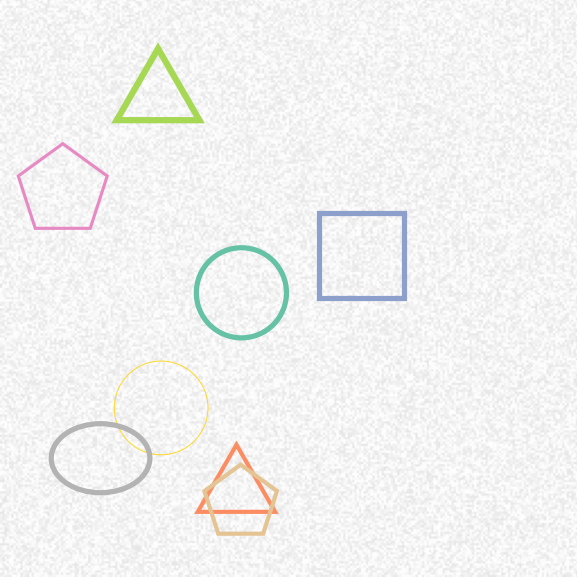[{"shape": "circle", "thickness": 2.5, "radius": 0.39, "center": [0.418, 0.492]}, {"shape": "triangle", "thickness": 2, "radius": 0.39, "center": [0.409, 0.152]}, {"shape": "square", "thickness": 2.5, "radius": 0.37, "center": [0.625, 0.556]}, {"shape": "pentagon", "thickness": 1.5, "radius": 0.4, "center": [0.109, 0.669]}, {"shape": "triangle", "thickness": 3, "radius": 0.41, "center": [0.274, 0.832]}, {"shape": "circle", "thickness": 0.5, "radius": 0.41, "center": [0.279, 0.293]}, {"shape": "pentagon", "thickness": 2, "radius": 0.33, "center": [0.417, 0.128]}, {"shape": "oval", "thickness": 2.5, "radius": 0.43, "center": [0.174, 0.206]}]